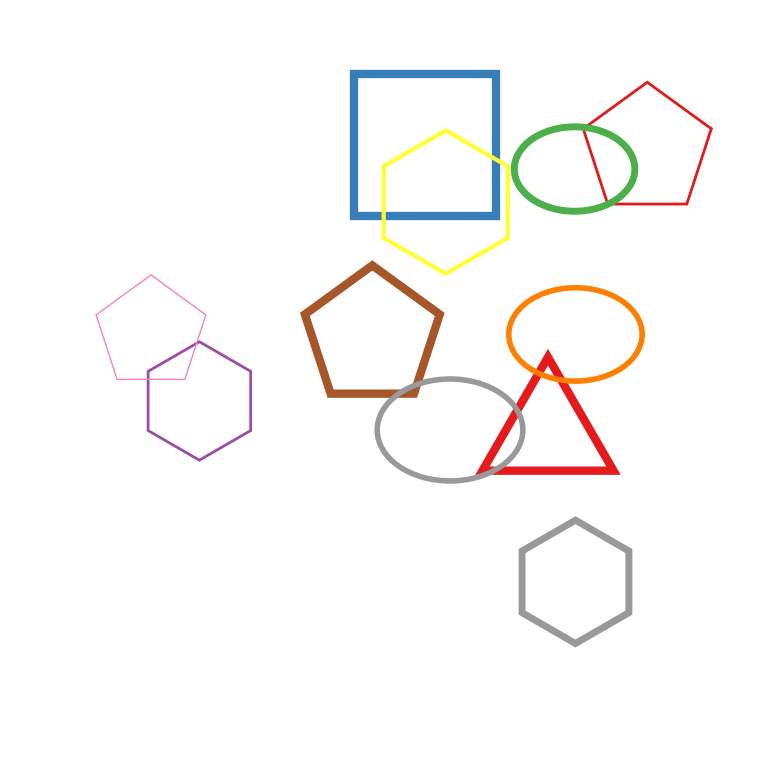[{"shape": "triangle", "thickness": 3, "radius": 0.49, "center": [0.712, 0.438]}, {"shape": "pentagon", "thickness": 1, "radius": 0.44, "center": [0.841, 0.806]}, {"shape": "square", "thickness": 3, "radius": 0.46, "center": [0.552, 0.812]}, {"shape": "oval", "thickness": 2.5, "radius": 0.39, "center": [0.746, 0.78]}, {"shape": "hexagon", "thickness": 1, "radius": 0.38, "center": [0.259, 0.479]}, {"shape": "oval", "thickness": 2, "radius": 0.43, "center": [0.747, 0.566]}, {"shape": "hexagon", "thickness": 1.5, "radius": 0.47, "center": [0.579, 0.738]}, {"shape": "pentagon", "thickness": 3, "radius": 0.46, "center": [0.484, 0.563]}, {"shape": "pentagon", "thickness": 0.5, "radius": 0.37, "center": [0.196, 0.568]}, {"shape": "hexagon", "thickness": 2.5, "radius": 0.4, "center": [0.747, 0.244]}, {"shape": "oval", "thickness": 2, "radius": 0.47, "center": [0.584, 0.442]}]